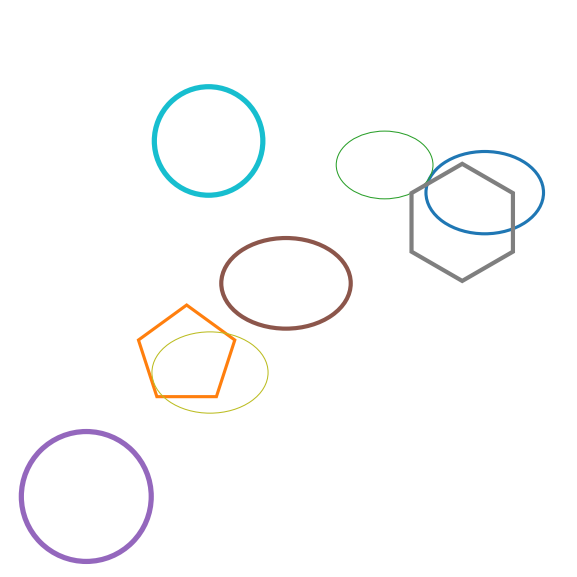[{"shape": "oval", "thickness": 1.5, "radius": 0.51, "center": [0.839, 0.666]}, {"shape": "pentagon", "thickness": 1.5, "radius": 0.44, "center": [0.323, 0.383]}, {"shape": "oval", "thickness": 0.5, "radius": 0.42, "center": [0.666, 0.713]}, {"shape": "circle", "thickness": 2.5, "radius": 0.56, "center": [0.149, 0.139]}, {"shape": "oval", "thickness": 2, "radius": 0.56, "center": [0.495, 0.509]}, {"shape": "hexagon", "thickness": 2, "radius": 0.51, "center": [0.8, 0.614]}, {"shape": "oval", "thickness": 0.5, "radius": 0.5, "center": [0.364, 0.354]}, {"shape": "circle", "thickness": 2.5, "radius": 0.47, "center": [0.361, 0.755]}]